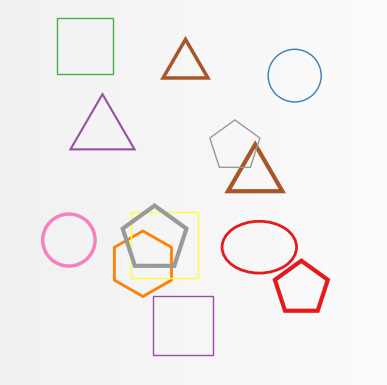[{"shape": "oval", "thickness": 2, "radius": 0.48, "center": [0.669, 0.358]}, {"shape": "pentagon", "thickness": 3, "radius": 0.36, "center": [0.778, 0.251]}, {"shape": "circle", "thickness": 1, "radius": 0.34, "center": [0.76, 0.804]}, {"shape": "square", "thickness": 1, "radius": 0.36, "center": [0.219, 0.88]}, {"shape": "triangle", "thickness": 1.5, "radius": 0.48, "center": [0.264, 0.66]}, {"shape": "square", "thickness": 1, "radius": 0.38, "center": [0.472, 0.155]}, {"shape": "hexagon", "thickness": 2, "radius": 0.43, "center": [0.369, 0.315]}, {"shape": "square", "thickness": 1, "radius": 0.43, "center": [0.423, 0.363]}, {"shape": "triangle", "thickness": 3, "radius": 0.41, "center": [0.658, 0.544]}, {"shape": "triangle", "thickness": 2.5, "radius": 0.33, "center": [0.479, 0.831]}, {"shape": "circle", "thickness": 2.5, "radius": 0.34, "center": [0.178, 0.376]}, {"shape": "pentagon", "thickness": 1, "radius": 0.34, "center": [0.606, 0.62]}, {"shape": "pentagon", "thickness": 3, "radius": 0.43, "center": [0.399, 0.379]}]